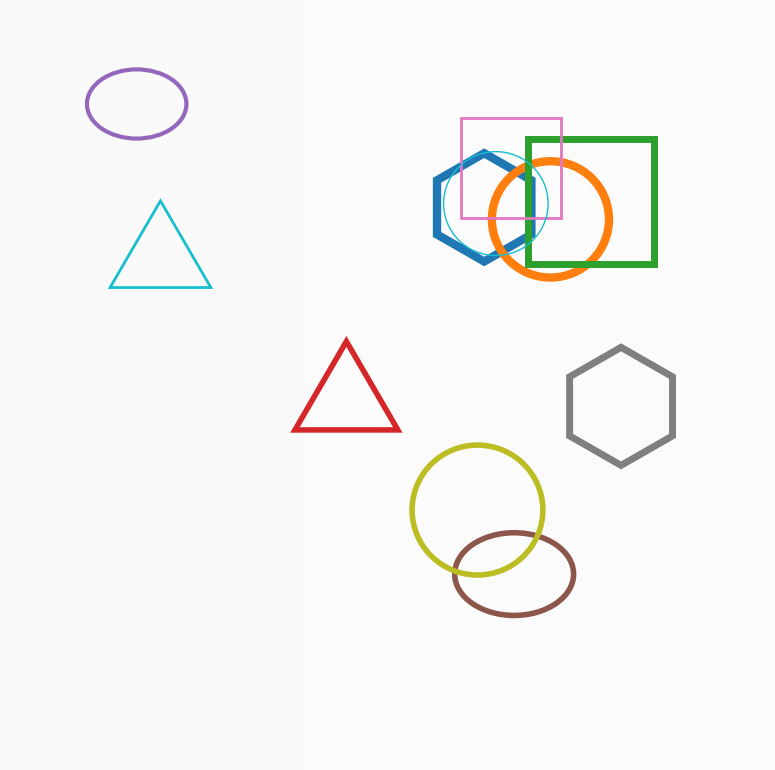[{"shape": "hexagon", "thickness": 3, "radius": 0.35, "center": [0.625, 0.731]}, {"shape": "circle", "thickness": 3, "radius": 0.38, "center": [0.71, 0.715]}, {"shape": "square", "thickness": 2.5, "radius": 0.41, "center": [0.763, 0.739]}, {"shape": "triangle", "thickness": 2, "radius": 0.38, "center": [0.447, 0.48]}, {"shape": "oval", "thickness": 1.5, "radius": 0.32, "center": [0.176, 0.865]}, {"shape": "oval", "thickness": 2, "radius": 0.38, "center": [0.663, 0.254]}, {"shape": "square", "thickness": 1, "radius": 0.32, "center": [0.659, 0.782]}, {"shape": "hexagon", "thickness": 2.5, "radius": 0.38, "center": [0.801, 0.472]}, {"shape": "circle", "thickness": 2, "radius": 0.42, "center": [0.616, 0.338]}, {"shape": "circle", "thickness": 0.5, "radius": 0.34, "center": [0.64, 0.736]}, {"shape": "triangle", "thickness": 1, "radius": 0.38, "center": [0.207, 0.664]}]